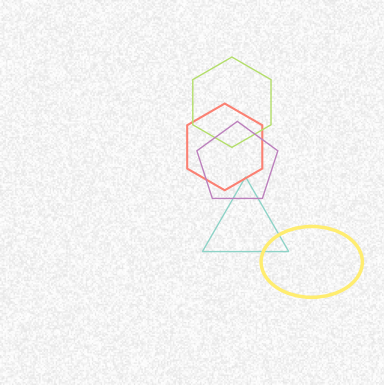[{"shape": "triangle", "thickness": 1, "radius": 0.65, "center": [0.638, 0.411]}, {"shape": "hexagon", "thickness": 1.5, "radius": 0.56, "center": [0.584, 0.618]}, {"shape": "hexagon", "thickness": 1, "radius": 0.59, "center": [0.602, 0.735]}, {"shape": "pentagon", "thickness": 1, "radius": 0.55, "center": [0.617, 0.574]}, {"shape": "oval", "thickness": 2.5, "radius": 0.66, "center": [0.81, 0.32]}]